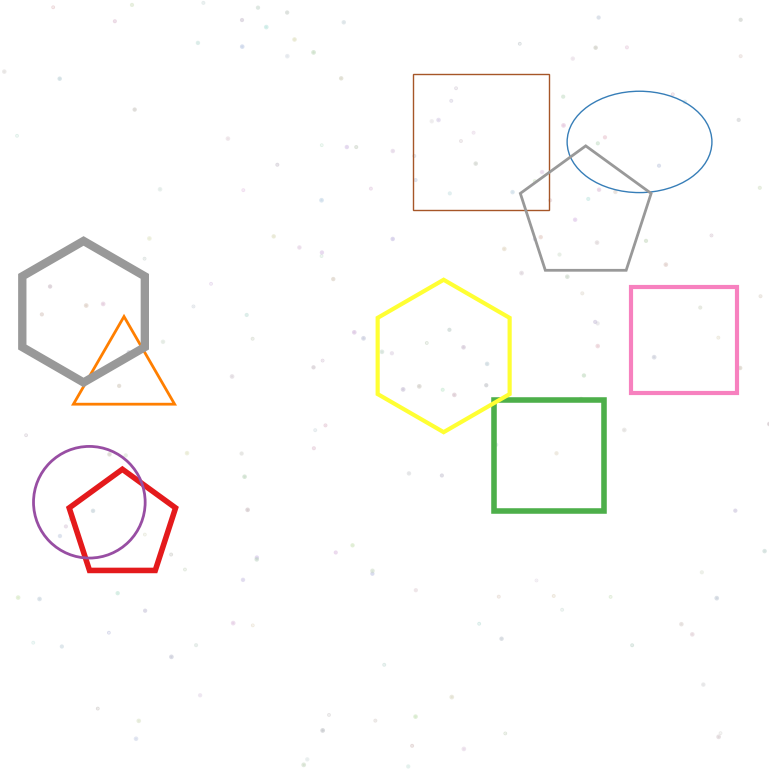[{"shape": "pentagon", "thickness": 2, "radius": 0.36, "center": [0.159, 0.318]}, {"shape": "oval", "thickness": 0.5, "radius": 0.47, "center": [0.831, 0.816]}, {"shape": "square", "thickness": 2, "radius": 0.36, "center": [0.713, 0.408]}, {"shape": "circle", "thickness": 1, "radius": 0.36, "center": [0.116, 0.348]}, {"shape": "triangle", "thickness": 1, "radius": 0.38, "center": [0.161, 0.513]}, {"shape": "hexagon", "thickness": 1.5, "radius": 0.49, "center": [0.576, 0.538]}, {"shape": "square", "thickness": 0.5, "radius": 0.44, "center": [0.625, 0.815]}, {"shape": "square", "thickness": 1.5, "radius": 0.34, "center": [0.888, 0.558]}, {"shape": "hexagon", "thickness": 3, "radius": 0.46, "center": [0.109, 0.595]}, {"shape": "pentagon", "thickness": 1, "radius": 0.45, "center": [0.761, 0.721]}]